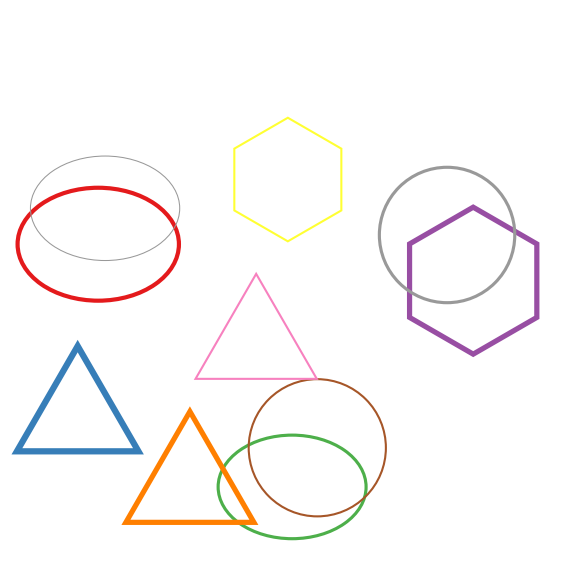[{"shape": "oval", "thickness": 2, "radius": 0.7, "center": [0.17, 0.576]}, {"shape": "triangle", "thickness": 3, "radius": 0.61, "center": [0.135, 0.278]}, {"shape": "oval", "thickness": 1.5, "radius": 0.64, "center": [0.506, 0.156]}, {"shape": "hexagon", "thickness": 2.5, "radius": 0.64, "center": [0.819, 0.513]}, {"shape": "triangle", "thickness": 2.5, "radius": 0.64, "center": [0.329, 0.159]}, {"shape": "hexagon", "thickness": 1, "radius": 0.53, "center": [0.498, 0.688]}, {"shape": "circle", "thickness": 1, "radius": 0.59, "center": [0.549, 0.224]}, {"shape": "triangle", "thickness": 1, "radius": 0.61, "center": [0.444, 0.404]}, {"shape": "oval", "thickness": 0.5, "radius": 0.65, "center": [0.182, 0.638]}, {"shape": "circle", "thickness": 1.5, "radius": 0.59, "center": [0.774, 0.592]}]